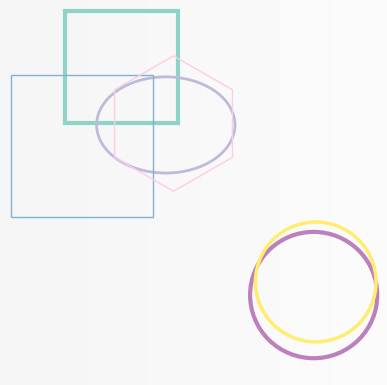[{"shape": "square", "thickness": 3, "radius": 0.73, "center": [0.313, 0.825]}, {"shape": "oval", "thickness": 2, "radius": 0.89, "center": [0.428, 0.675]}, {"shape": "square", "thickness": 1, "radius": 0.92, "center": [0.212, 0.621]}, {"shape": "hexagon", "thickness": 1, "radius": 0.88, "center": [0.448, 0.679]}, {"shape": "circle", "thickness": 3, "radius": 0.82, "center": [0.809, 0.234]}, {"shape": "circle", "thickness": 2.5, "radius": 0.78, "center": [0.815, 0.268]}]